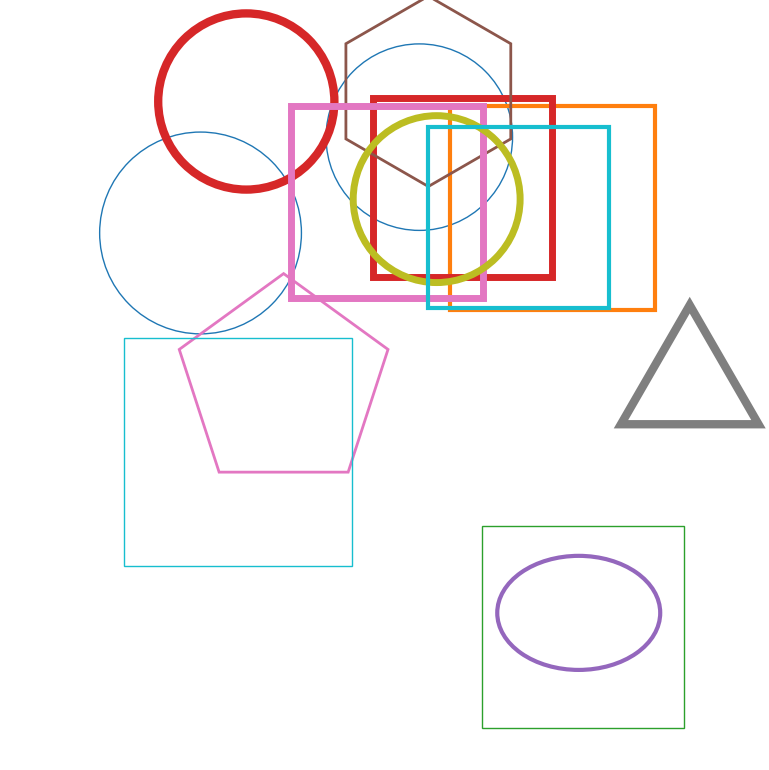[{"shape": "circle", "thickness": 0.5, "radius": 0.61, "center": [0.545, 0.822]}, {"shape": "circle", "thickness": 0.5, "radius": 0.66, "center": [0.26, 0.697]}, {"shape": "square", "thickness": 1.5, "radius": 0.66, "center": [0.718, 0.729]}, {"shape": "square", "thickness": 0.5, "radius": 0.66, "center": [0.757, 0.185]}, {"shape": "square", "thickness": 2.5, "radius": 0.58, "center": [0.601, 0.757]}, {"shape": "circle", "thickness": 3, "radius": 0.57, "center": [0.32, 0.868]}, {"shape": "oval", "thickness": 1.5, "radius": 0.53, "center": [0.752, 0.204]}, {"shape": "hexagon", "thickness": 1, "radius": 0.62, "center": [0.556, 0.881]}, {"shape": "square", "thickness": 2.5, "radius": 0.62, "center": [0.502, 0.738]}, {"shape": "pentagon", "thickness": 1, "radius": 0.71, "center": [0.368, 0.502]}, {"shape": "triangle", "thickness": 3, "radius": 0.52, "center": [0.896, 0.501]}, {"shape": "circle", "thickness": 2.5, "radius": 0.54, "center": [0.567, 0.741]}, {"shape": "square", "thickness": 1.5, "radius": 0.59, "center": [0.673, 0.718]}, {"shape": "square", "thickness": 0.5, "radius": 0.74, "center": [0.309, 0.413]}]